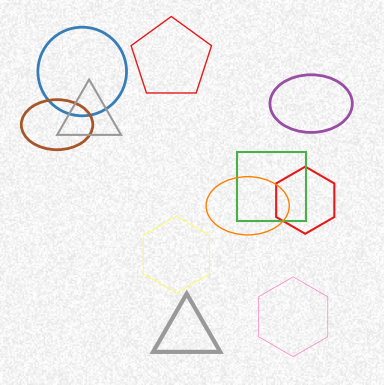[{"shape": "pentagon", "thickness": 1, "radius": 0.55, "center": [0.445, 0.847]}, {"shape": "hexagon", "thickness": 1.5, "radius": 0.44, "center": [0.793, 0.48]}, {"shape": "circle", "thickness": 2, "radius": 0.58, "center": [0.214, 0.814]}, {"shape": "square", "thickness": 1.5, "radius": 0.45, "center": [0.705, 0.515]}, {"shape": "oval", "thickness": 2, "radius": 0.53, "center": [0.808, 0.731]}, {"shape": "oval", "thickness": 1, "radius": 0.54, "center": [0.643, 0.465]}, {"shape": "hexagon", "thickness": 0.5, "radius": 0.5, "center": [0.458, 0.339]}, {"shape": "oval", "thickness": 2, "radius": 0.46, "center": [0.148, 0.676]}, {"shape": "hexagon", "thickness": 0.5, "radius": 0.52, "center": [0.761, 0.177]}, {"shape": "triangle", "thickness": 1.5, "radius": 0.48, "center": [0.231, 0.698]}, {"shape": "triangle", "thickness": 3, "radius": 0.5, "center": [0.485, 0.136]}]